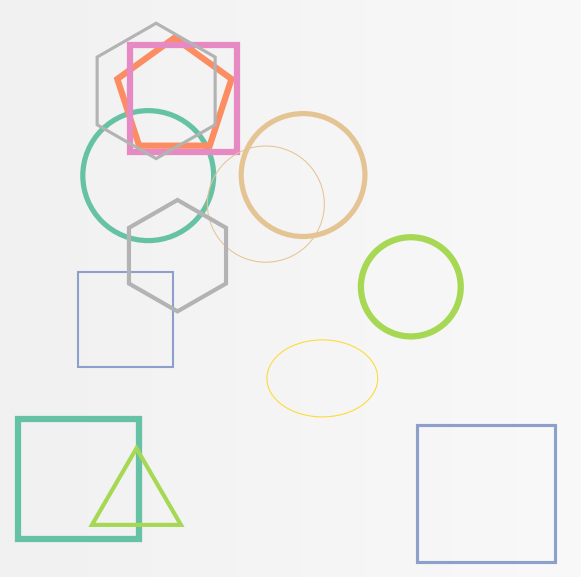[{"shape": "circle", "thickness": 2.5, "radius": 0.56, "center": [0.255, 0.695]}, {"shape": "square", "thickness": 3, "radius": 0.52, "center": [0.135, 0.169]}, {"shape": "pentagon", "thickness": 3, "radius": 0.52, "center": [0.3, 0.83]}, {"shape": "square", "thickness": 1, "radius": 0.41, "center": [0.216, 0.446]}, {"shape": "square", "thickness": 1.5, "radius": 0.59, "center": [0.837, 0.145]}, {"shape": "square", "thickness": 3, "radius": 0.46, "center": [0.316, 0.829]}, {"shape": "triangle", "thickness": 2, "radius": 0.44, "center": [0.235, 0.134]}, {"shape": "circle", "thickness": 3, "radius": 0.43, "center": [0.707, 0.502]}, {"shape": "oval", "thickness": 0.5, "radius": 0.48, "center": [0.555, 0.344]}, {"shape": "circle", "thickness": 2.5, "radius": 0.53, "center": [0.521, 0.696]}, {"shape": "circle", "thickness": 0.5, "radius": 0.5, "center": [0.457, 0.646]}, {"shape": "hexagon", "thickness": 2, "radius": 0.48, "center": [0.305, 0.556]}, {"shape": "hexagon", "thickness": 1.5, "radius": 0.59, "center": [0.269, 0.842]}]